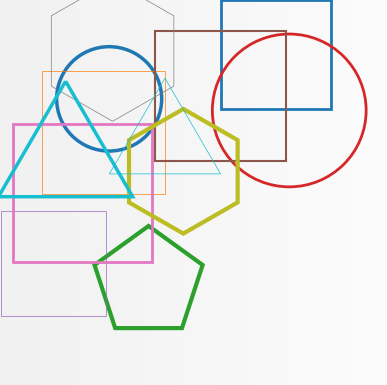[{"shape": "square", "thickness": 2, "radius": 0.71, "center": [0.713, 0.858]}, {"shape": "circle", "thickness": 2.5, "radius": 0.68, "center": [0.282, 0.743]}, {"shape": "square", "thickness": 0.5, "radius": 0.8, "center": [0.267, 0.655]}, {"shape": "pentagon", "thickness": 3, "radius": 0.73, "center": [0.383, 0.266]}, {"shape": "circle", "thickness": 2, "radius": 0.99, "center": [0.746, 0.713]}, {"shape": "square", "thickness": 0.5, "radius": 0.68, "center": [0.138, 0.315]}, {"shape": "square", "thickness": 1.5, "radius": 0.84, "center": [0.569, 0.75]}, {"shape": "square", "thickness": 2, "radius": 0.9, "center": [0.214, 0.5]}, {"shape": "hexagon", "thickness": 0.5, "radius": 0.91, "center": [0.291, 0.868]}, {"shape": "hexagon", "thickness": 3, "radius": 0.81, "center": [0.473, 0.555]}, {"shape": "triangle", "thickness": 0.5, "radius": 0.83, "center": [0.426, 0.631]}, {"shape": "triangle", "thickness": 2.5, "radius": 1.0, "center": [0.169, 0.589]}]